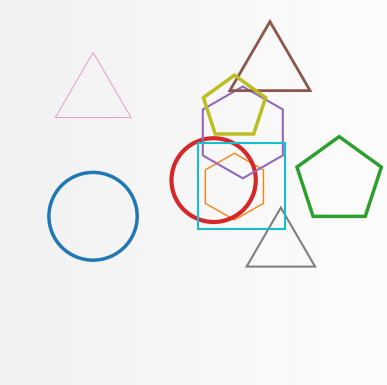[{"shape": "circle", "thickness": 2.5, "radius": 0.57, "center": [0.24, 0.438]}, {"shape": "hexagon", "thickness": 1, "radius": 0.43, "center": [0.605, 0.515]}, {"shape": "pentagon", "thickness": 2.5, "radius": 0.57, "center": [0.875, 0.531]}, {"shape": "circle", "thickness": 3, "radius": 0.54, "center": [0.551, 0.532]}, {"shape": "hexagon", "thickness": 1.5, "radius": 0.6, "center": [0.627, 0.656]}, {"shape": "triangle", "thickness": 2, "radius": 0.6, "center": [0.697, 0.824]}, {"shape": "triangle", "thickness": 0.5, "radius": 0.56, "center": [0.24, 0.751]}, {"shape": "triangle", "thickness": 1.5, "radius": 0.51, "center": [0.725, 0.359]}, {"shape": "pentagon", "thickness": 2.5, "radius": 0.42, "center": [0.605, 0.72]}, {"shape": "square", "thickness": 1.5, "radius": 0.56, "center": [0.622, 0.517]}]